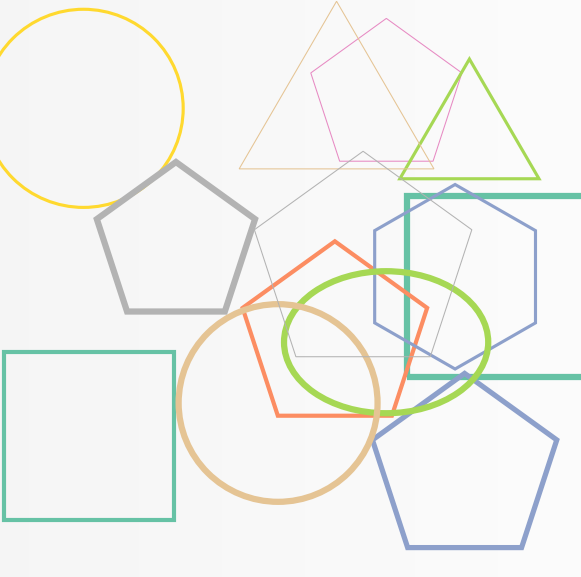[{"shape": "square", "thickness": 3, "radius": 0.79, "center": [0.857, 0.503]}, {"shape": "square", "thickness": 2, "radius": 0.73, "center": [0.153, 0.244]}, {"shape": "pentagon", "thickness": 2, "radius": 0.83, "center": [0.576, 0.414]}, {"shape": "hexagon", "thickness": 1.5, "radius": 0.8, "center": [0.783, 0.52]}, {"shape": "pentagon", "thickness": 2.5, "radius": 0.83, "center": [0.799, 0.186]}, {"shape": "pentagon", "thickness": 0.5, "radius": 0.68, "center": [0.665, 0.831]}, {"shape": "triangle", "thickness": 1.5, "radius": 0.69, "center": [0.808, 0.759]}, {"shape": "oval", "thickness": 3, "radius": 0.88, "center": [0.664, 0.407]}, {"shape": "circle", "thickness": 1.5, "radius": 0.86, "center": [0.144, 0.812]}, {"shape": "triangle", "thickness": 0.5, "radius": 0.97, "center": [0.579, 0.803]}, {"shape": "circle", "thickness": 3, "radius": 0.86, "center": [0.478, 0.301]}, {"shape": "pentagon", "thickness": 3, "radius": 0.72, "center": [0.303, 0.575]}, {"shape": "pentagon", "thickness": 0.5, "radius": 0.98, "center": [0.625, 0.541]}]